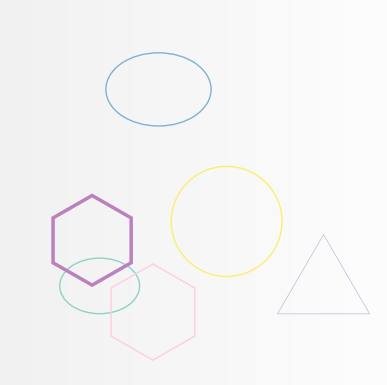[{"shape": "oval", "thickness": 1, "radius": 0.52, "center": [0.257, 0.257]}, {"shape": "triangle", "thickness": 0.5, "radius": 0.69, "center": [0.835, 0.253]}, {"shape": "oval", "thickness": 1, "radius": 0.68, "center": [0.409, 0.768]}, {"shape": "hexagon", "thickness": 1, "radius": 0.62, "center": [0.395, 0.189]}, {"shape": "hexagon", "thickness": 2.5, "radius": 0.58, "center": [0.238, 0.376]}, {"shape": "circle", "thickness": 1, "radius": 0.71, "center": [0.585, 0.425]}]